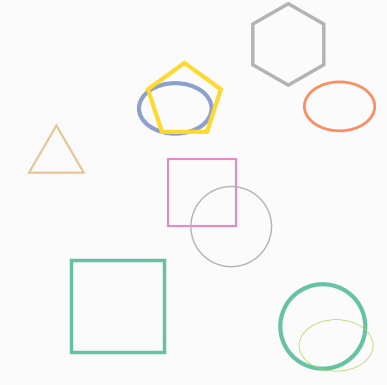[{"shape": "square", "thickness": 2.5, "radius": 0.6, "center": [0.303, 0.205]}, {"shape": "circle", "thickness": 3, "radius": 0.55, "center": [0.833, 0.152]}, {"shape": "oval", "thickness": 2, "radius": 0.45, "center": [0.876, 0.724]}, {"shape": "oval", "thickness": 3, "radius": 0.47, "center": [0.452, 0.718]}, {"shape": "square", "thickness": 1.5, "radius": 0.44, "center": [0.521, 0.5]}, {"shape": "oval", "thickness": 0.5, "radius": 0.48, "center": [0.867, 0.103]}, {"shape": "pentagon", "thickness": 3, "radius": 0.49, "center": [0.476, 0.738]}, {"shape": "triangle", "thickness": 1.5, "radius": 0.41, "center": [0.146, 0.592]}, {"shape": "circle", "thickness": 1, "radius": 0.52, "center": [0.597, 0.411]}, {"shape": "hexagon", "thickness": 2.5, "radius": 0.53, "center": [0.744, 0.885]}]